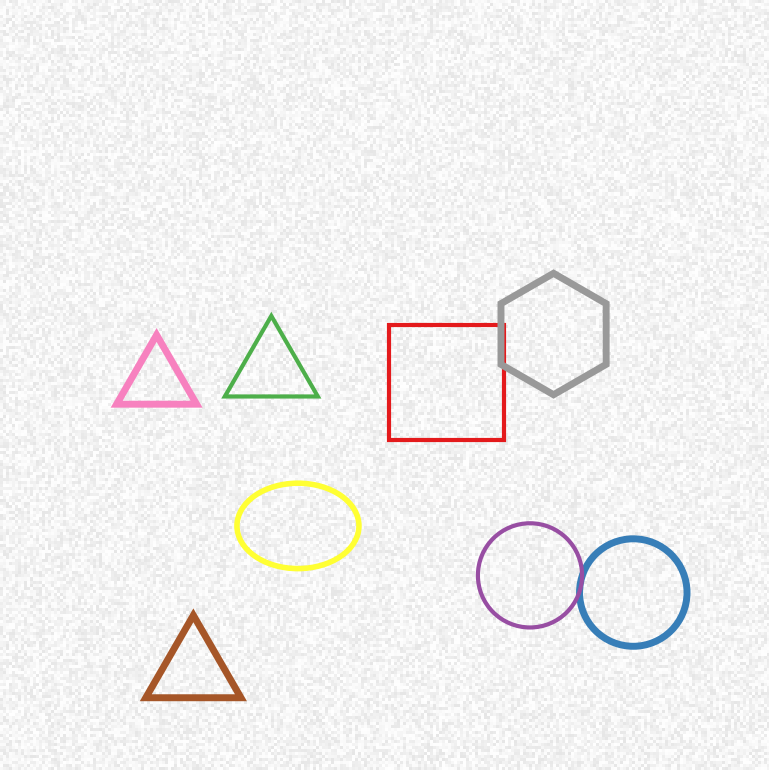[{"shape": "square", "thickness": 1.5, "radius": 0.37, "center": [0.58, 0.503]}, {"shape": "circle", "thickness": 2.5, "radius": 0.35, "center": [0.822, 0.23]}, {"shape": "triangle", "thickness": 1.5, "radius": 0.35, "center": [0.352, 0.52]}, {"shape": "circle", "thickness": 1.5, "radius": 0.34, "center": [0.688, 0.253]}, {"shape": "oval", "thickness": 2, "radius": 0.4, "center": [0.387, 0.317]}, {"shape": "triangle", "thickness": 2.5, "radius": 0.36, "center": [0.251, 0.13]}, {"shape": "triangle", "thickness": 2.5, "radius": 0.3, "center": [0.203, 0.505]}, {"shape": "hexagon", "thickness": 2.5, "radius": 0.39, "center": [0.719, 0.566]}]